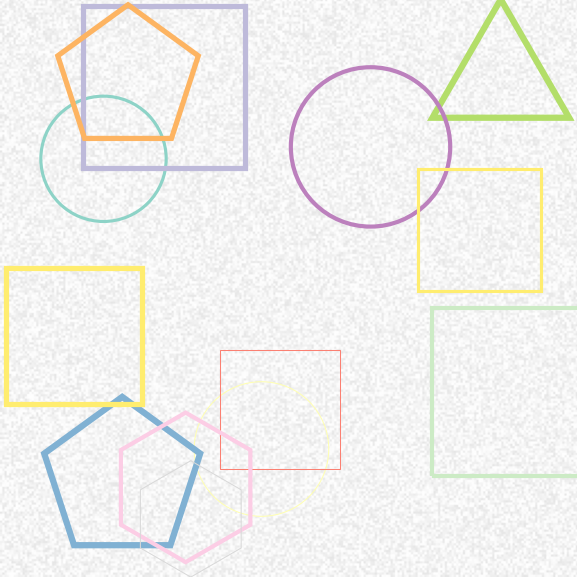[{"shape": "circle", "thickness": 1.5, "radius": 0.54, "center": [0.179, 0.724]}, {"shape": "circle", "thickness": 0.5, "radius": 0.58, "center": [0.453, 0.222]}, {"shape": "square", "thickness": 2.5, "radius": 0.7, "center": [0.284, 0.848]}, {"shape": "square", "thickness": 0.5, "radius": 0.52, "center": [0.485, 0.29]}, {"shape": "pentagon", "thickness": 3, "radius": 0.71, "center": [0.212, 0.17]}, {"shape": "pentagon", "thickness": 2.5, "radius": 0.64, "center": [0.222, 0.863]}, {"shape": "triangle", "thickness": 3, "radius": 0.68, "center": [0.867, 0.864]}, {"shape": "hexagon", "thickness": 2, "radius": 0.65, "center": [0.321, 0.155]}, {"shape": "hexagon", "thickness": 0.5, "radius": 0.5, "center": [0.33, 0.101]}, {"shape": "circle", "thickness": 2, "radius": 0.69, "center": [0.642, 0.745]}, {"shape": "square", "thickness": 2, "radius": 0.73, "center": [0.893, 0.32]}, {"shape": "square", "thickness": 1.5, "radius": 0.53, "center": [0.83, 0.6]}, {"shape": "square", "thickness": 2.5, "radius": 0.59, "center": [0.129, 0.417]}]